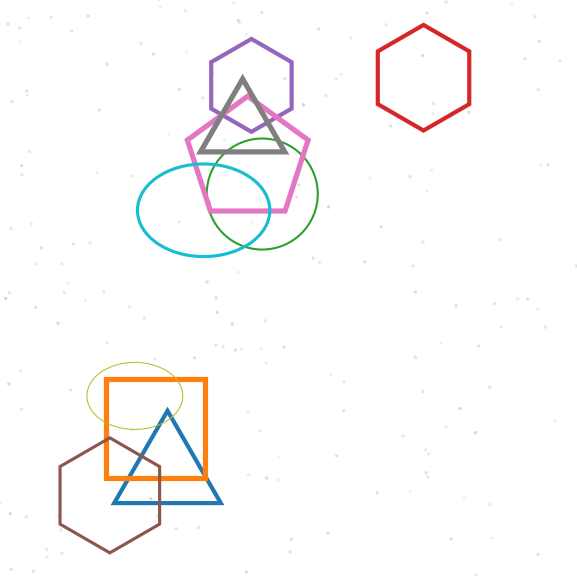[{"shape": "triangle", "thickness": 2, "radius": 0.53, "center": [0.29, 0.181]}, {"shape": "square", "thickness": 2.5, "radius": 0.43, "center": [0.27, 0.257]}, {"shape": "circle", "thickness": 1, "radius": 0.48, "center": [0.454, 0.663]}, {"shape": "hexagon", "thickness": 2, "radius": 0.46, "center": [0.733, 0.865]}, {"shape": "hexagon", "thickness": 2, "radius": 0.4, "center": [0.435, 0.851]}, {"shape": "hexagon", "thickness": 1.5, "radius": 0.5, "center": [0.19, 0.141]}, {"shape": "pentagon", "thickness": 2.5, "radius": 0.55, "center": [0.429, 0.723]}, {"shape": "triangle", "thickness": 2.5, "radius": 0.42, "center": [0.42, 0.778]}, {"shape": "oval", "thickness": 0.5, "radius": 0.41, "center": [0.233, 0.314]}, {"shape": "oval", "thickness": 1.5, "radius": 0.57, "center": [0.353, 0.635]}]